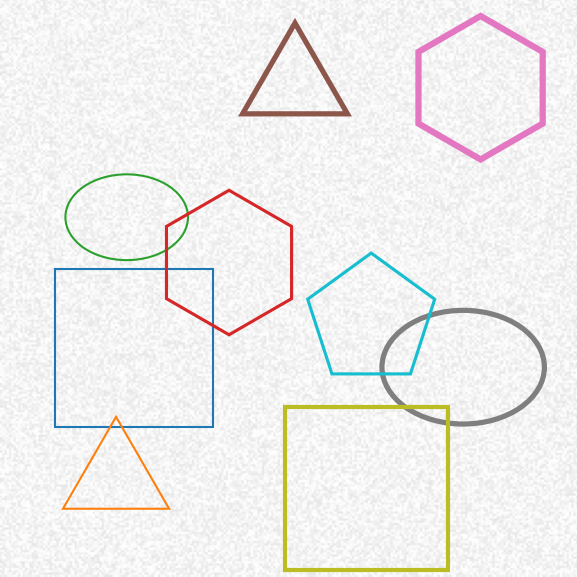[{"shape": "square", "thickness": 1, "radius": 0.68, "center": [0.232, 0.397]}, {"shape": "triangle", "thickness": 1, "radius": 0.53, "center": [0.201, 0.171]}, {"shape": "oval", "thickness": 1, "radius": 0.53, "center": [0.219, 0.623]}, {"shape": "hexagon", "thickness": 1.5, "radius": 0.63, "center": [0.397, 0.545]}, {"shape": "triangle", "thickness": 2.5, "radius": 0.52, "center": [0.511, 0.854]}, {"shape": "hexagon", "thickness": 3, "radius": 0.62, "center": [0.832, 0.847]}, {"shape": "oval", "thickness": 2.5, "radius": 0.7, "center": [0.802, 0.363]}, {"shape": "square", "thickness": 2, "radius": 0.71, "center": [0.634, 0.153]}, {"shape": "pentagon", "thickness": 1.5, "radius": 0.58, "center": [0.643, 0.445]}]